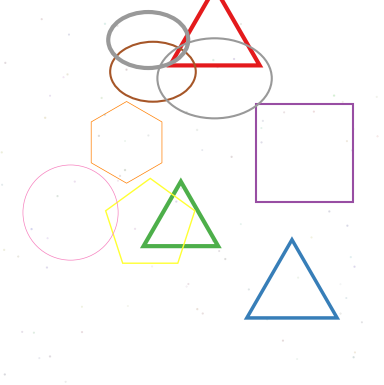[{"shape": "triangle", "thickness": 3, "radius": 0.67, "center": [0.558, 0.897]}, {"shape": "triangle", "thickness": 2.5, "radius": 0.68, "center": [0.758, 0.242]}, {"shape": "triangle", "thickness": 3, "radius": 0.56, "center": [0.47, 0.417]}, {"shape": "square", "thickness": 1.5, "radius": 0.63, "center": [0.791, 0.603]}, {"shape": "hexagon", "thickness": 0.5, "radius": 0.53, "center": [0.329, 0.63]}, {"shape": "pentagon", "thickness": 1, "radius": 0.61, "center": [0.39, 0.415]}, {"shape": "oval", "thickness": 1.5, "radius": 0.56, "center": [0.397, 0.814]}, {"shape": "circle", "thickness": 0.5, "radius": 0.62, "center": [0.183, 0.448]}, {"shape": "oval", "thickness": 3, "radius": 0.52, "center": [0.385, 0.896]}, {"shape": "oval", "thickness": 1.5, "radius": 0.74, "center": [0.557, 0.797]}]